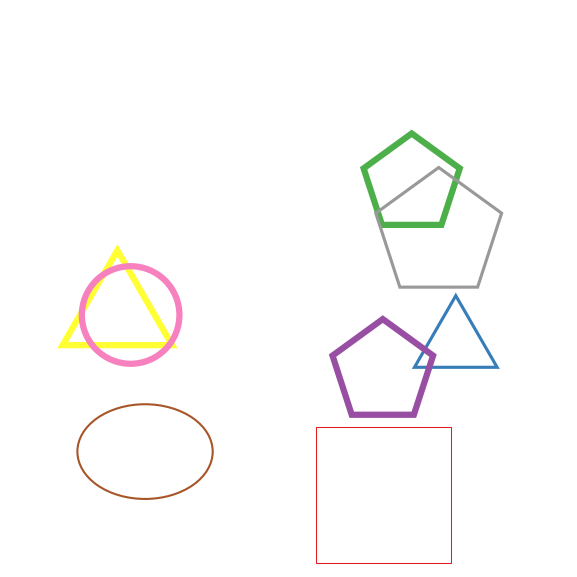[{"shape": "square", "thickness": 0.5, "radius": 0.59, "center": [0.664, 0.142]}, {"shape": "triangle", "thickness": 1.5, "radius": 0.41, "center": [0.789, 0.404]}, {"shape": "pentagon", "thickness": 3, "radius": 0.44, "center": [0.713, 0.681]}, {"shape": "pentagon", "thickness": 3, "radius": 0.46, "center": [0.663, 0.355]}, {"shape": "triangle", "thickness": 3, "radius": 0.55, "center": [0.203, 0.456]}, {"shape": "oval", "thickness": 1, "radius": 0.59, "center": [0.251, 0.217]}, {"shape": "circle", "thickness": 3, "radius": 0.42, "center": [0.226, 0.454]}, {"shape": "pentagon", "thickness": 1.5, "radius": 0.57, "center": [0.76, 0.595]}]